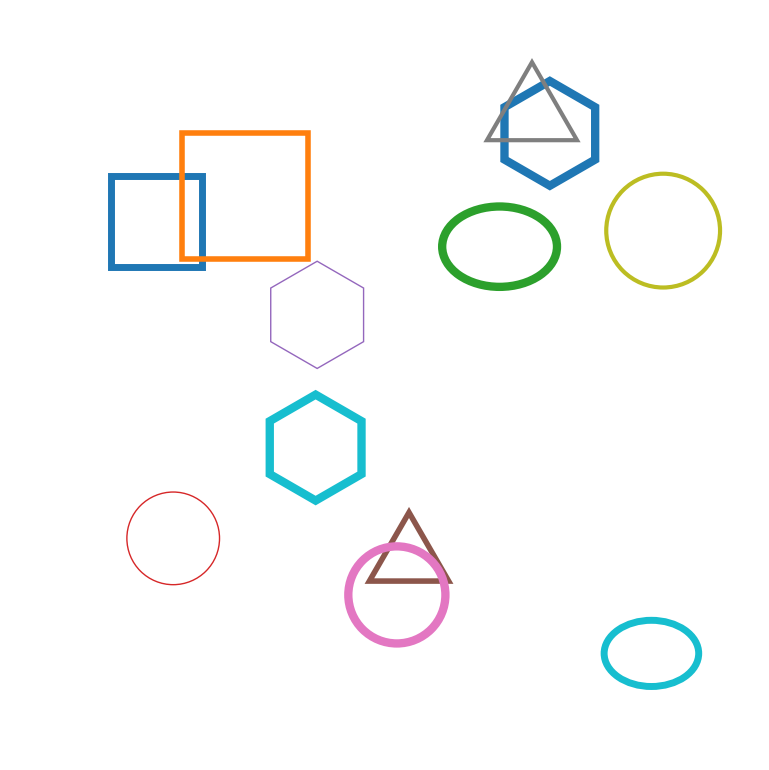[{"shape": "hexagon", "thickness": 3, "radius": 0.34, "center": [0.714, 0.827]}, {"shape": "square", "thickness": 2.5, "radius": 0.3, "center": [0.203, 0.712]}, {"shape": "square", "thickness": 2, "radius": 0.41, "center": [0.318, 0.746]}, {"shape": "oval", "thickness": 3, "radius": 0.37, "center": [0.649, 0.68]}, {"shape": "circle", "thickness": 0.5, "radius": 0.3, "center": [0.225, 0.301]}, {"shape": "hexagon", "thickness": 0.5, "radius": 0.35, "center": [0.412, 0.591]}, {"shape": "triangle", "thickness": 2, "radius": 0.3, "center": [0.531, 0.275]}, {"shape": "circle", "thickness": 3, "radius": 0.32, "center": [0.515, 0.227]}, {"shape": "triangle", "thickness": 1.5, "radius": 0.34, "center": [0.691, 0.852]}, {"shape": "circle", "thickness": 1.5, "radius": 0.37, "center": [0.861, 0.701]}, {"shape": "hexagon", "thickness": 3, "radius": 0.34, "center": [0.41, 0.419]}, {"shape": "oval", "thickness": 2.5, "radius": 0.31, "center": [0.846, 0.151]}]